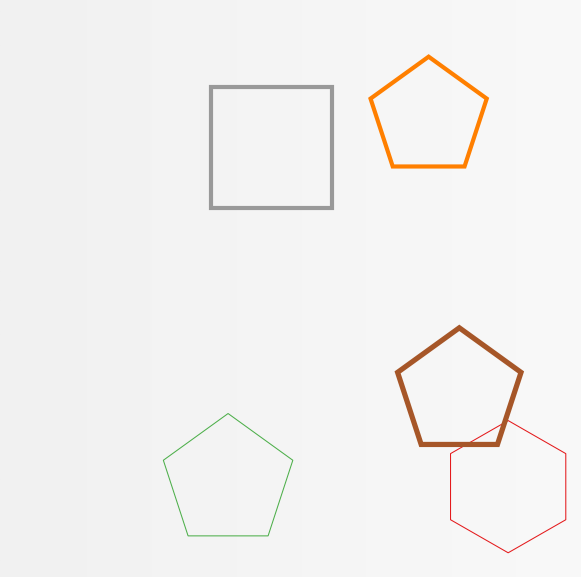[{"shape": "hexagon", "thickness": 0.5, "radius": 0.57, "center": [0.874, 0.156]}, {"shape": "pentagon", "thickness": 0.5, "radius": 0.59, "center": [0.392, 0.166]}, {"shape": "pentagon", "thickness": 2, "radius": 0.53, "center": [0.737, 0.796]}, {"shape": "pentagon", "thickness": 2.5, "radius": 0.56, "center": [0.79, 0.32]}, {"shape": "square", "thickness": 2, "radius": 0.52, "center": [0.467, 0.744]}]